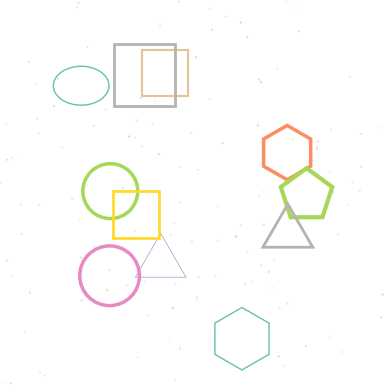[{"shape": "hexagon", "thickness": 1, "radius": 0.41, "center": [0.628, 0.12]}, {"shape": "oval", "thickness": 1, "radius": 0.36, "center": [0.211, 0.777]}, {"shape": "hexagon", "thickness": 2.5, "radius": 0.35, "center": [0.746, 0.604]}, {"shape": "triangle", "thickness": 0.5, "radius": 0.38, "center": [0.417, 0.318]}, {"shape": "circle", "thickness": 2.5, "radius": 0.39, "center": [0.285, 0.284]}, {"shape": "pentagon", "thickness": 3, "radius": 0.35, "center": [0.796, 0.493]}, {"shape": "circle", "thickness": 2.5, "radius": 0.36, "center": [0.286, 0.504]}, {"shape": "square", "thickness": 2, "radius": 0.3, "center": [0.353, 0.443]}, {"shape": "square", "thickness": 1.5, "radius": 0.3, "center": [0.429, 0.811]}, {"shape": "triangle", "thickness": 2, "radius": 0.37, "center": [0.748, 0.395]}, {"shape": "square", "thickness": 2, "radius": 0.4, "center": [0.375, 0.805]}]